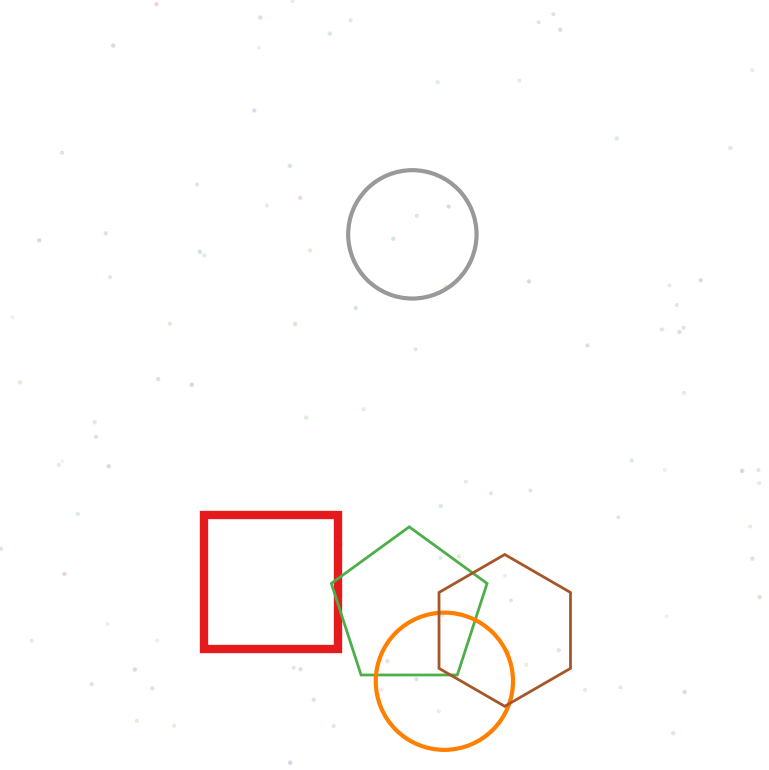[{"shape": "square", "thickness": 3, "radius": 0.44, "center": [0.352, 0.244]}, {"shape": "pentagon", "thickness": 1, "radius": 0.53, "center": [0.531, 0.209]}, {"shape": "circle", "thickness": 1.5, "radius": 0.45, "center": [0.577, 0.115]}, {"shape": "hexagon", "thickness": 1, "radius": 0.49, "center": [0.656, 0.181]}, {"shape": "circle", "thickness": 1.5, "radius": 0.42, "center": [0.536, 0.696]}]